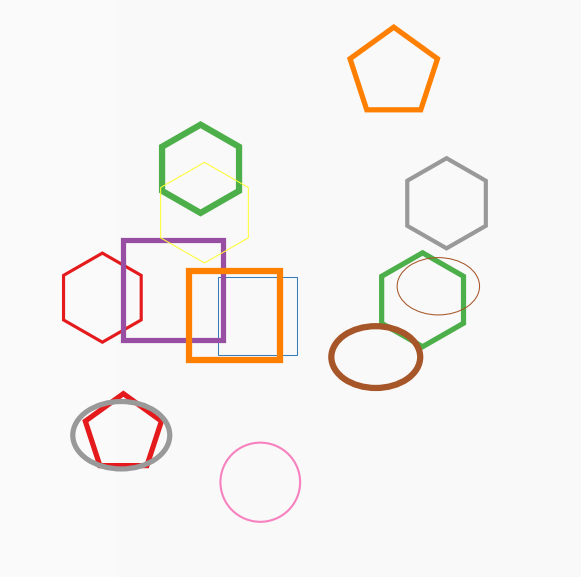[{"shape": "pentagon", "thickness": 2.5, "radius": 0.34, "center": [0.212, 0.249]}, {"shape": "hexagon", "thickness": 1.5, "radius": 0.39, "center": [0.176, 0.484]}, {"shape": "square", "thickness": 0.5, "radius": 0.34, "center": [0.443, 0.452]}, {"shape": "hexagon", "thickness": 2.5, "radius": 0.41, "center": [0.727, 0.48]}, {"shape": "hexagon", "thickness": 3, "radius": 0.38, "center": [0.345, 0.707]}, {"shape": "square", "thickness": 2.5, "radius": 0.43, "center": [0.297, 0.498]}, {"shape": "pentagon", "thickness": 2.5, "radius": 0.4, "center": [0.677, 0.873]}, {"shape": "square", "thickness": 3, "radius": 0.39, "center": [0.403, 0.453]}, {"shape": "hexagon", "thickness": 0.5, "radius": 0.44, "center": [0.352, 0.631]}, {"shape": "oval", "thickness": 3, "radius": 0.38, "center": [0.646, 0.381]}, {"shape": "oval", "thickness": 0.5, "radius": 0.35, "center": [0.754, 0.503]}, {"shape": "circle", "thickness": 1, "radius": 0.34, "center": [0.448, 0.164]}, {"shape": "hexagon", "thickness": 2, "radius": 0.39, "center": [0.768, 0.647]}, {"shape": "oval", "thickness": 2.5, "radius": 0.42, "center": [0.209, 0.245]}]